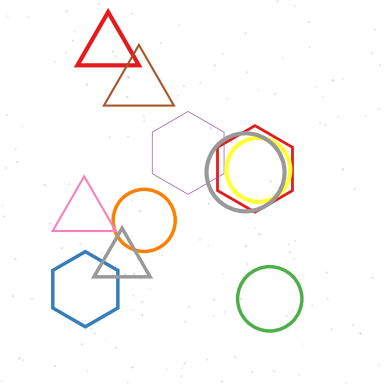[{"shape": "hexagon", "thickness": 2, "radius": 0.56, "center": [0.662, 0.561]}, {"shape": "triangle", "thickness": 3, "radius": 0.46, "center": [0.281, 0.876]}, {"shape": "hexagon", "thickness": 2.5, "radius": 0.49, "center": [0.222, 0.249]}, {"shape": "circle", "thickness": 2.5, "radius": 0.42, "center": [0.701, 0.224]}, {"shape": "hexagon", "thickness": 0.5, "radius": 0.54, "center": [0.489, 0.603]}, {"shape": "circle", "thickness": 2.5, "radius": 0.4, "center": [0.375, 0.427]}, {"shape": "circle", "thickness": 3, "radius": 0.41, "center": [0.671, 0.559]}, {"shape": "triangle", "thickness": 1.5, "radius": 0.53, "center": [0.361, 0.778]}, {"shape": "triangle", "thickness": 1.5, "radius": 0.47, "center": [0.219, 0.447]}, {"shape": "circle", "thickness": 3, "radius": 0.51, "center": [0.638, 0.552]}, {"shape": "triangle", "thickness": 2.5, "radius": 0.42, "center": [0.317, 0.323]}]